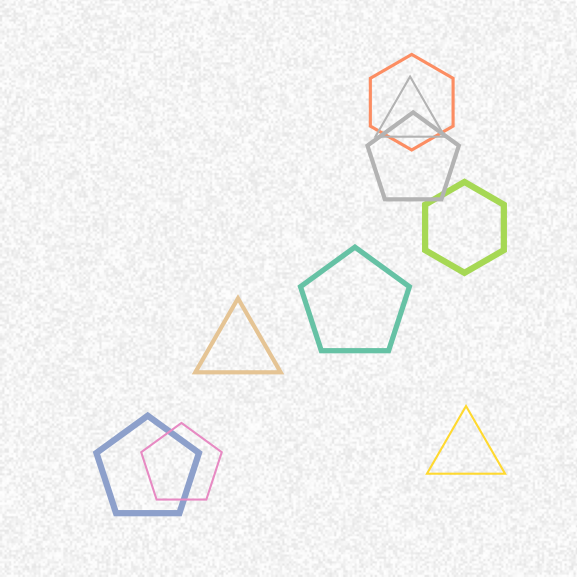[{"shape": "pentagon", "thickness": 2.5, "radius": 0.5, "center": [0.615, 0.472]}, {"shape": "hexagon", "thickness": 1.5, "radius": 0.41, "center": [0.713, 0.822]}, {"shape": "pentagon", "thickness": 3, "radius": 0.47, "center": [0.256, 0.186]}, {"shape": "pentagon", "thickness": 1, "radius": 0.37, "center": [0.314, 0.193]}, {"shape": "hexagon", "thickness": 3, "radius": 0.39, "center": [0.804, 0.605]}, {"shape": "triangle", "thickness": 1, "radius": 0.39, "center": [0.807, 0.218]}, {"shape": "triangle", "thickness": 2, "radius": 0.43, "center": [0.412, 0.397]}, {"shape": "triangle", "thickness": 1, "radius": 0.35, "center": [0.71, 0.797]}, {"shape": "pentagon", "thickness": 2, "radius": 0.42, "center": [0.715, 0.721]}]